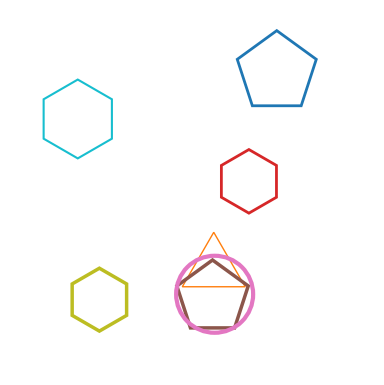[{"shape": "pentagon", "thickness": 2, "radius": 0.54, "center": [0.719, 0.813]}, {"shape": "triangle", "thickness": 1, "radius": 0.47, "center": [0.555, 0.302]}, {"shape": "hexagon", "thickness": 2, "radius": 0.41, "center": [0.647, 0.529]}, {"shape": "pentagon", "thickness": 2.5, "radius": 0.49, "center": [0.552, 0.227]}, {"shape": "circle", "thickness": 3, "radius": 0.5, "center": [0.558, 0.236]}, {"shape": "hexagon", "thickness": 2.5, "radius": 0.41, "center": [0.258, 0.222]}, {"shape": "hexagon", "thickness": 1.5, "radius": 0.51, "center": [0.202, 0.691]}]